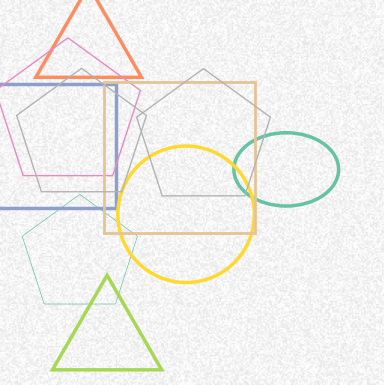[{"shape": "pentagon", "thickness": 0.5, "radius": 0.79, "center": [0.207, 0.338]}, {"shape": "oval", "thickness": 2.5, "radius": 0.68, "center": [0.743, 0.56]}, {"shape": "triangle", "thickness": 2.5, "radius": 0.79, "center": [0.23, 0.878]}, {"shape": "square", "thickness": 2.5, "radius": 0.8, "center": [0.141, 0.621]}, {"shape": "pentagon", "thickness": 1, "radius": 0.99, "center": [0.176, 0.704]}, {"shape": "triangle", "thickness": 2.5, "radius": 0.82, "center": [0.278, 0.121]}, {"shape": "circle", "thickness": 2.5, "radius": 0.89, "center": [0.483, 0.443]}, {"shape": "square", "thickness": 2, "radius": 0.98, "center": [0.466, 0.59]}, {"shape": "pentagon", "thickness": 1, "radius": 0.89, "center": [0.212, 0.645]}, {"shape": "pentagon", "thickness": 1, "radius": 0.91, "center": [0.529, 0.639]}]